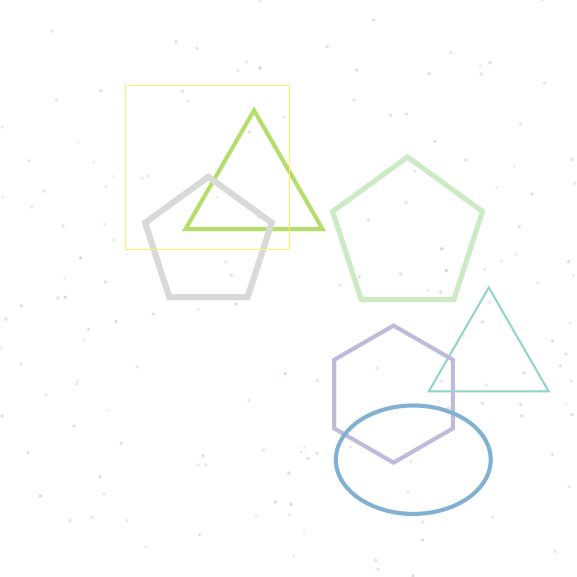[{"shape": "triangle", "thickness": 1, "radius": 0.6, "center": [0.846, 0.381]}, {"shape": "hexagon", "thickness": 2, "radius": 0.59, "center": [0.681, 0.317]}, {"shape": "oval", "thickness": 2, "radius": 0.67, "center": [0.716, 0.203]}, {"shape": "triangle", "thickness": 2, "radius": 0.69, "center": [0.44, 0.671]}, {"shape": "pentagon", "thickness": 3, "radius": 0.58, "center": [0.361, 0.578]}, {"shape": "pentagon", "thickness": 2.5, "radius": 0.68, "center": [0.706, 0.591]}, {"shape": "square", "thickness": 0.5, "radius": 0.71, "center": [0.359, 0.711]}]